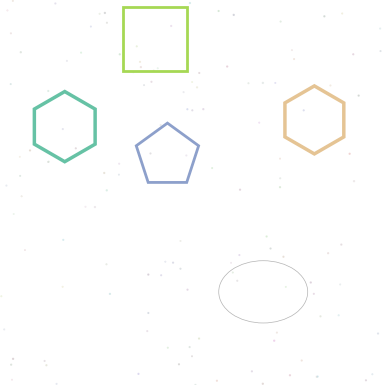[{"shape": "hexagon", "thickness": 2.5, "radius": 0.46, "center": [0.168, 0.671]}, {"shape": "pentagon", "thickness": 2, "radius": 0.43, "center": [0.435, 0.595]}, {"shape": "square", "thickness": 2, "radius": 0.42, "center": [0.403, 0.898]}, {"shape": "hexagon", "thickness": 2.5, "radius": 0.44, "center": [0.817, 0.689]}, {"shape": "oval", "thickness": 0.5, "radius": 0.58, "center": [0.684, 0.242]}]